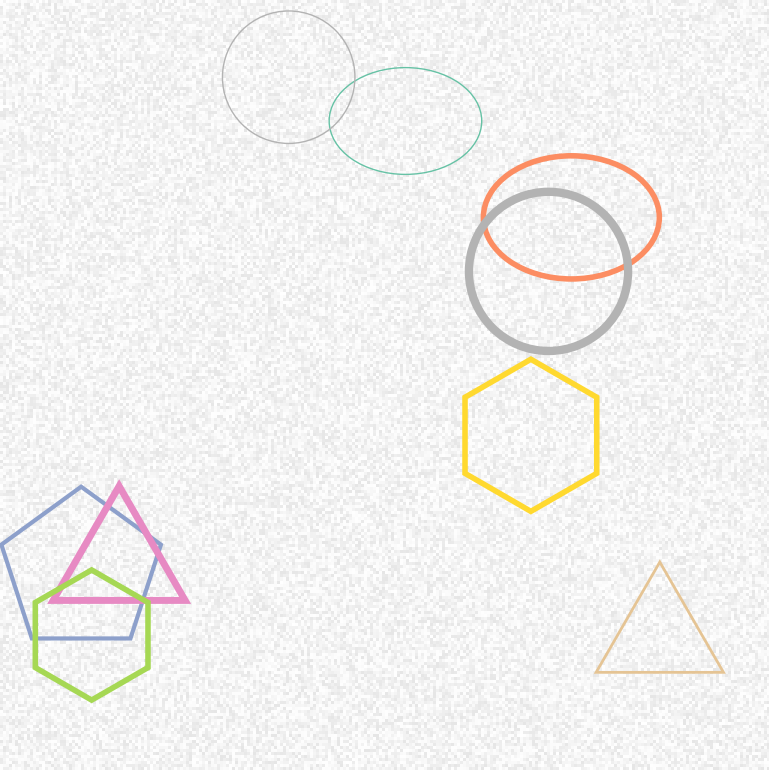[{"shape": "oval", "thickness": 0.5, "radius": 0.5, "center": [0.527, 0.843]}, {"shape": "oval", "thickness": 2, "radius": 0.57, "center": [0.742, 0.718]}, {"shape": "pentagon", "thickness": 1.5, "radius": 0.54, "center": [0.105, 0.259]}, {"shape": "triangle", "thickness": 2.5, "radius": 0.49, "center": [0.155, 0.27]}, {"shape": "hexagon", "thickness": 2, "radius": 0.42, "center": [0.119, 0.175]}, {"shape": "hexagon", "thickness": 2, "radius": 0.49, "center": [0.689, 0.435]}, {"shape": "triangle", "thickness": 1, "radius": 0.48, "center": [0.857, 0.175]}, {"shape": "circle", "thickness": 0.5, "radius": 0.43, "center": [0.375, 0.9]}, {"shape": "circle", "thickness": 3, "radius": 0.52, "center": [0.712, 0.648]}]